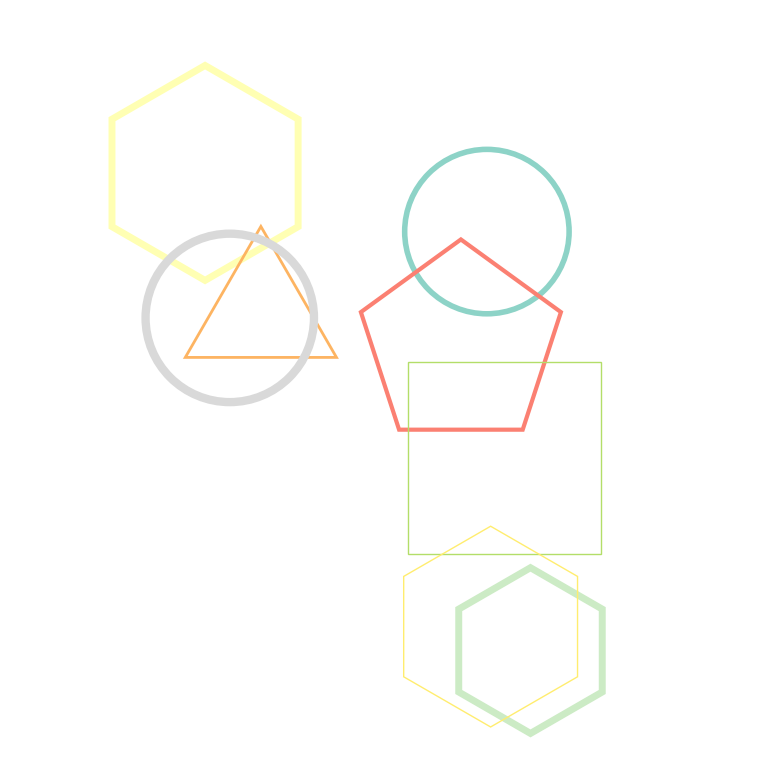[{"shape": "circle", "thickness": 2, "radius": 0.53, "center": [0.632, 0.699]}, {"shape": "hexagon", "thickness": 2.5, "radius": 0.7, "center": [0.266, 0.775]}, {"shape": "pentagon", "thickness": 1.5, "radius": 0.68, "center": [0.599, 0.552]}, {"shape": "triangle", "thickness": 1, "radius": 0.57, "center": [0.339, 0.593]}, {"shape": "square", "thickness": 0.5, "radius": 0.63, "center": [0.655, 0.405]}, {"shape": "circle", "thickness": 3, "radius": 0.55, "center": [0.298, 0.587]}, {"shape": "hexagon", "thickness": 2.5, "radius": 0.54, "center": [0.689, 0.155]}, {"shape": "hexagon", "thickness": 0.5, "radius": 0.65, "center": [0.637, 0.186]}]